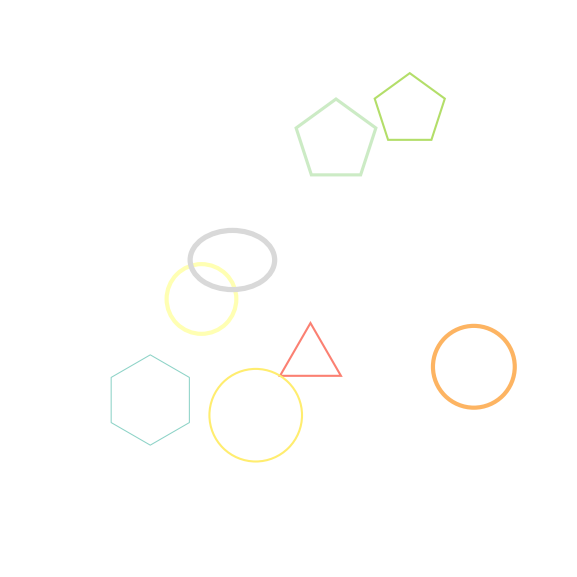[{"shape": "hexagon", "thickness": 0.5, "radius": 0.39, "center": [0.26, 0.306]}, {"shape": "circle", "thickness": 2, "radius": 0.3, "center": [0.349, 0.481]}, {"shape": "triangle", "thickness": 1, "radius": 0.3, "center": [0.538, 0.379]}, {"shape": "circle", "thickness": 2, "radius": 0.35, "center": [0.821, 0.364]}, {"shape": "pentagon", "thickness": 1, "radius": 0.32, "center": [0.71, 0.809]}, {"shape": "oval", "thickness": 2.5, "radius": 0.37, "center": [0.402, 0.549]}, {"shape": "pentagon", "thickness": 1.5, "radius": 0.36, "center": [0.582, 0.755]}, {"shape": "circle", "thickness": 1, "radius": 0.4, "center": [0.443, 0.28]}]